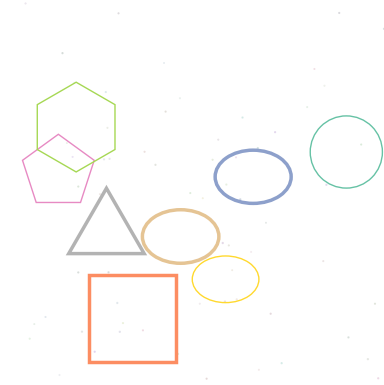[{"shape": "circle", "thickness": 1, "radius": 0.47, "center": [0.9, 0.605]}, {"shape": "square", "thickness": 2.5, "radius": 0.56, "center": [0.344, 0.173]}, {"shape": "oval", "thickness": 2.5, "radius": 0.49, "center": [0.658, 0.541]}, {"shape": "pentagon", "thickness": 1, "radius": 0.49, "center": [0.152, 0.553]}, {"shape": "hexagon", "thickness": 1, "radius": 0.58, "center": [0.198, 0.67]}, {"shape": "oval", "thickness": 1, "radius": 0.43, "center": [0.586, 0.275]}, {"shape": "oval", "thickness": 2.5, "radius": 0.5, "center": [0.469, 0.386]}, {"shape": "triangle", "thickness": 2.5, "radius": 0.57, "center": [0.276, 0.398]}]